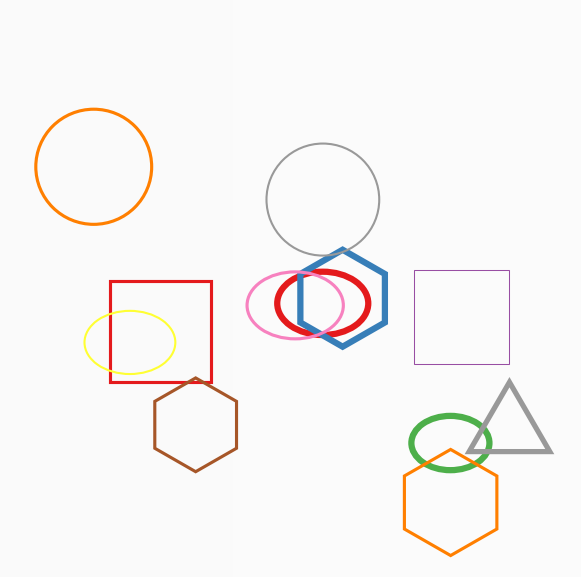[{"shape": "oval", "thickness": 3, "radius": 0.39, "center": [0.555, 0.474]}, {"shape": "square", "thickness": 1.5, "radius": 0.44, "center": [0.276, 0.426]}, {"shape": "hexagon", "thickness": 3, "radius": 0.42, "center": [0.589, 0.483]}, {"shape": "oval", "thickness": 3, "radius": 0.34, "center": [0.775, 0.232]}, {"shape": "square", "thickness": 0.5, "radius": 0.41, "center": [0.794, 0.45]}, {"shape": "circle", "thickness": 1.5, "radius": 0.5, "center": [0.161, 0.71]}, {"shape": "hexagon", "thickness": 1.5, "radius": 0.46, "center": [0.775, 0.129]}, {"shape": "oval", "thickness": 1, "radius": 0.39, "center": [0.224, 0.406]}, {"shape": "hexagon", "thickness": 1.5, "radius": 0.41, "center": [0.337, 0.264]}, {"shape": "oval", "thickness": 1.5, "radius": 0.41, "center": [0.508, 0.47]}, {"shape": "circle", "thickness": 1, "radius": 0.48, "center": [0.555, 0.654]}, {"shape": "triangle", "thickness": 2.5, "radius": 0.4, "center": [0.876, 0.257]}]